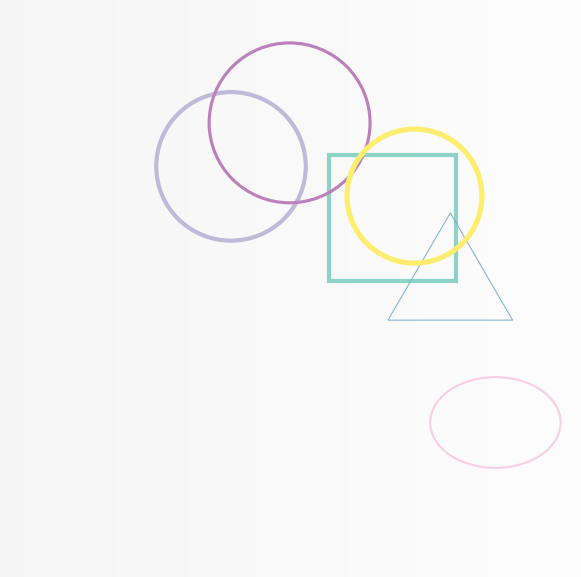[{"shape": "square", "thickness": 2, "radius": 0.55, "center": [0.675, 0.622]}, {"shape": "circle", "thickness": 2, "radius": 0.64, "center": [0.397, 0.711]}, {"shape": "triangle", "thickness": 0.5, "radius": 0.62, "center": [0.775, 0.507]}, {"shape": "oval", "thickness": 1, "radius": 0.56, "center": [0.852, 0.267]}, {"shape": "circle", "thickness": 1.5, "radius": 0.69, "center": [0.498, 0.786]}, {"shape": "circle", "thickness": 2.5, "radius": 0.58, "center": [0.713, 0.66]}]